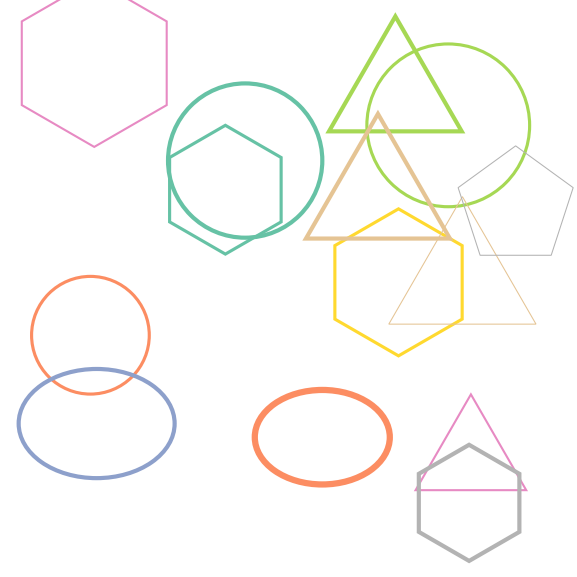[{"shape": "circle", "thickness": 2, "radius": 0.67, "center": [0.425, 0.721]}, {"shape": "hexagon", "thickness": 1.5, "radius": 0.56, "center": [0.39, 0.671]}, {"shape": "oval", "thickness": 3, "radius": 0.58, "center": [0.558, 0.242]}, {"shape": "circle", "thickness": 1.5, "radius": 0.51, "center": [0.157, 0.419]}, {"shape": "oval", "thickness": 2, "radius": 0.68, "center": [0.167, 0.266]}, {"shape": "triangle", "thickness": 1, "radius": 0.55, "center": [0.815, 0.206]}, {"shape": "hexagon", "thickness": 1, "radius": 0.72, "center": [0.163, 0.89]}, {"shape": "circle", "thickness": 1.5, "radius": 0.7, "center": [0.776, 0.782]}, {"shape": "triangle", "thickness": 2, "radius": 0.66, "center": [0.685, 0.838]}, {"shape": "hexagon", "thickness": 1.5, "radius": 0.64, "center": [0.69, 0.51]}, {"shape": "triangle", "thickness": 2, "radius": 0.72, "center": [0.654, 0.658]}, {"shape": "triangle", "thickness": 0.5, "radius": 0.74, "center": [0.801, 0.511]}, {"shape": "hexagon", "thickness": 2, "radius": 0.5, "center": [0.812, 0.128]}, {"shape": "pentagon", "thickness": 0.5, "radius": 0.52, "center": [0.893, 0.642]}]